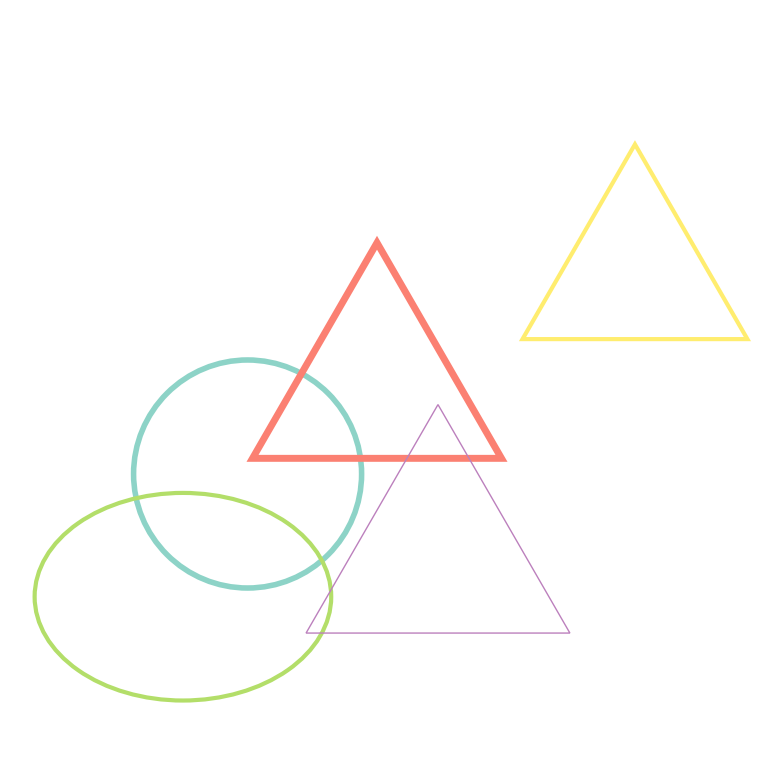[{"shape": "circle", "thickness": 2, "radius": 0.74, "center": [0.322, 0.384]}, {"shape": "triangle", "thickness": 2.5, "radius": 0.93, "center": [0.49, 0.498]}, {"shape": "oval", "thickness": 1.5, "radius": 0.96, "center": [0.238, 0.225]}, {"shape": "triangle", "thickness": 0.5, "radius": 0.99, "center": [0.569, 0.277]}, {"shape": "triangle", "thickness": 1.5, "radius": 0.84, "center": [0.825, 0.644]}]